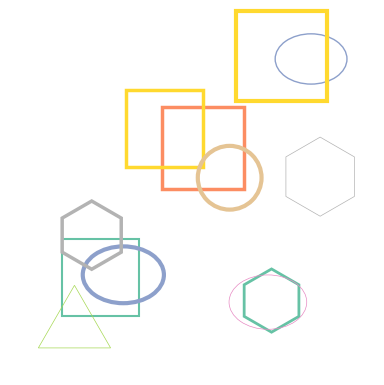[{"shape": "square", "thickness": 1.5, "radius": 0.5, "center": [0.262, 0.28]}, {"shape": "hexagon", "thickness": 2, "radius": 0.41, "center": [0.705, 0.219]}, {"shape": "square", "thickness": 2.5, "radius": 0.53, "center": [0.527, 0.616]}, {"shape": "oval", "thickness": 3, "radius": 0.53, "center": [0.32, 0.286]}, {"shape": "oval", "thickness": 1, "radius": 0.47, "center": [0.808, 0.847]}, {"shape": "oval", "thickness": 0.5, "radius": 0.5, "center": [0.696, 0.215]}, {"shape": "triangle", "thickness": 0.5, "radius": 0.54, "center": [0.193, 0.151]}, {"shape": "square", "thickness": 2.5, "radius": 0.5, "center": [0.427, 0.666]}, {"shape": "square", "thickness": 3, "radius": 0.59, "center": [0.731, 0.854]}, {"shape": "circle", "thickness": 3, "radius": 0.41, "center": [0.597, 0.538]}, {"shape": "hexagon", "thickness": 0.5, "radius": 0.51, "center": [0.832, 0.541]}, {"shape": "hexagon", "thickness": 2.5, "radius": 0.44, "center": [0.238, 0.389]}]